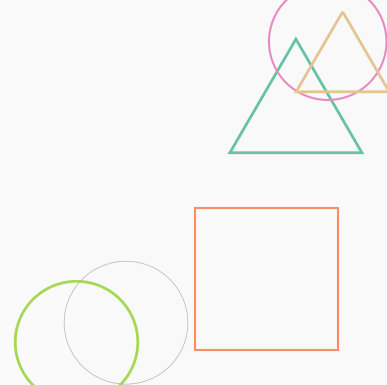[{"shape": "triangle", "thickness": 2, "radius": 0.98, "center": [0.764, 0.702]}, {"shape": "square", "thickness": 1.5, "radius": 0.92, "center": [0.689, 0.276]}, {"shape": "circle", "thickness": 1.5, "radius": 0.76, "center": [0.846, 0.892]}, {"shape": "circle", "thickness": 2, "radius": 0.79, "center": [0.197, 0.111]}, {"shape": "triangle", "thickness": 2, "radius": 0.69, "center": [0.884, 0.831]}, {"shape": "circle", "thickness": 0.5, "radius": 0.8, "center": [0.325, 0.162]}]